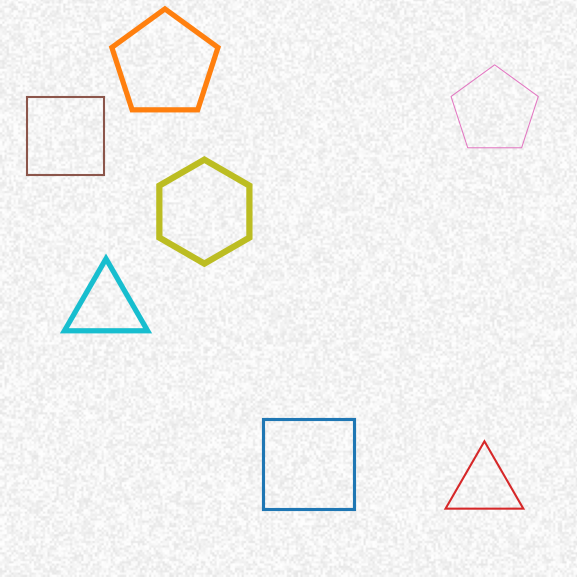[{"shape": "square", "thickness": 1.5, "radius": 0.39, "center": [0.534, 0.196]}, {"shape": "pentagon", "thickness": 2.5, "radius": 0.48, "center": [0.286, 0.887]}, {"shape": "triangle", "thickness": 1, "radius": 0.39, "center": [0.839, 0.157]}, {"shape": "square", "thickness": 1, "radius": 0.34, "center": [0.114, 0.763]}, {"shape": "pentagon", "thickness": 0.5, "radius": 0.4, "center": [0.857, 0.807]}, {"shape": "hexagon", "thickness": 3, "radius": 0.45, "center": [0.354, 0.633]}, {"shape": "triangle", "thickness": 2.5, "radius": 0.42, "center": [0.184, 0.468]}]